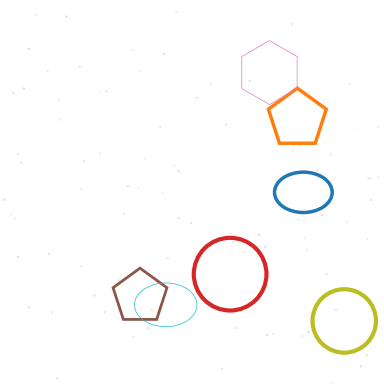[{"shape": "oval", "thickness": 2.5, "radius": 0.37, "center": [0.788, 0.5]}, {"shape": "pentagon", "thickness": 2.5, "radius": 0.4, "center": [0.772, 0.692]}, {"shape": "circle", "thickness": 3, "radius": 0.47, "center": [0.598, 0.288]}, {"shape": "pentagon", "thickness": 2, "radius": 0.37, "center": [0.364, 0.23]}, {"shape": "hexagon", "thickness": 0.5, "radius": 0.42, "center": [0.7, 0.812]}, {"shape": "circle", "thickness": 3, "radius": 0.41, "center": [0.894, 0.166]}, {"shape": "oval", "thickness": 0.5, "radius": 0.41, "center": [0.43, 0.208]}]